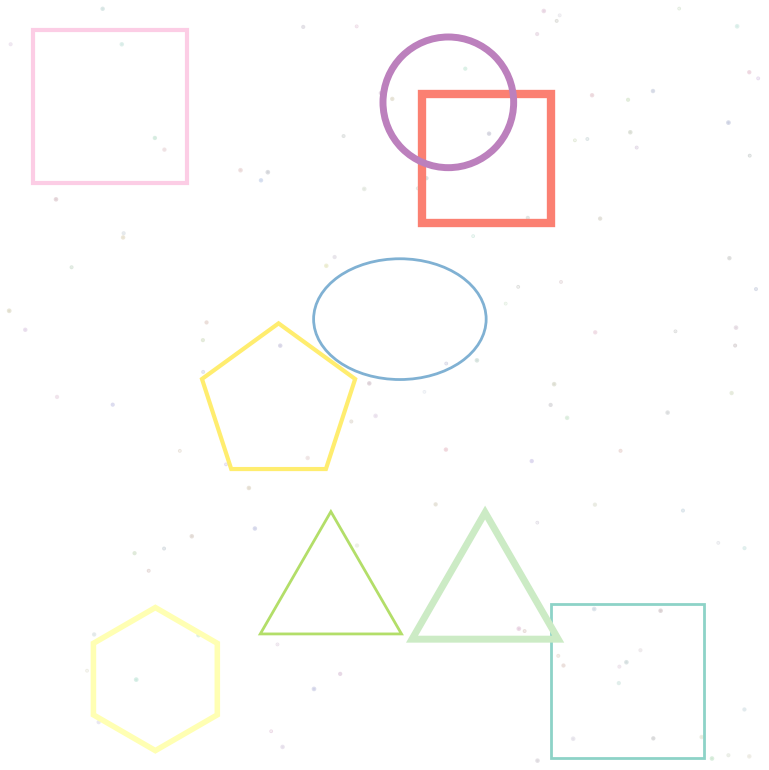[{"shape": "square", "thickness": 1, "radius": 0.5, "center": [0.815, 0.116]}, {"shape": "hexagon", "thickness": 2, "radius": 0.46, "center": [0.202, 0.118]}, {"shape": "square", "thickness": 3, "radius": 0.42, "center": [0.632, 0.794]}, {"shape": "oval", "thickness": 1, "radius": 0.56, "center": [0.519, 0.586]}, {"shape": "triangle", "thickness": 1, "radius": 0.53, "center": [0.43, 0.23]}, {"shape": "square", "thickness": 1.5, "radius": 0.5, "center": [0.143, 0.862]}, {"shape": "circle", "thickness": 2.5, "radius": 0.42, "center": [0.582, 0.867]}, {"shape": "triangle", "thickness": 2.5, "radius": 0.55, "center": [0.63, 0.225]}, {"shape": "pentagon", "thickness": 1.5, "radius": 0.52, "center": [0.362, 0.475]}]